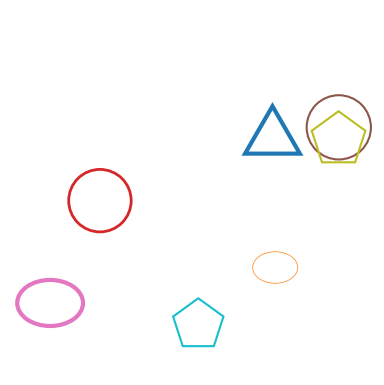[{"shape": "triangle", "thickness": 3, "radius": 0.41, "center": [0.708, 0.642]}, {"shape": "oval", "thickness": 0.5, "radius": 0.29, "center": [0.715, 0.305]}, {"shape": "circle", "thickness": 2, "radius": 0.41, "center": [0.26, 0.479]}, {"shape": "circle", "thickness": 1.5, "radius": 0.42, "center": [0.88, 0.669]}, {"shape": "oval", "thickness": 3, "radius": 0.43, "center": [0.13, 0.213]}, {"shape": "pentagon", "thickness": 1.5, "radius": 0.37, "center": [0.879, 0.638]}, {"shape": "pentagon", "thickness": 1.5, "radius": 0.34, "center": [0.515, 0.157]}]